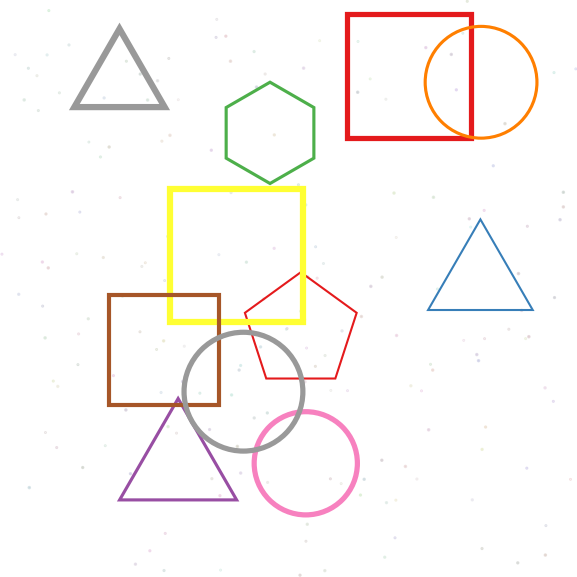[{"shape": "square", "thickness": 2.5, "radius": 0.54, "center": [0.708, 0.868]}, {"shape": "pentagon", "thickness": 1, "radius": 0.51, "center": [0.521, 0.426]}, {"shape": "triangle", "thickness": 1, "radius": 0.52, "center": [0.832, 0.515]}, {"shape": "hexagon", "thickness": 1.5, "radius": 0.44, "center": [0.468, 0.769]}, {"shape": "triangle", "thickness": 1.5, "radius": 0.58, "center": [0.308, 0.192]}, {"shape": "circle", "thickness": 1.5, "radius": 0.48, "center": [0.833, 0.857]}, {"shape": "square", "thickness": 3, "radius": 0.57, "center": [0.41, 0.557]}, {"shape": "square", "thickness": 2, "radius": 0.48, "center": [0.284, 0.393]}, {"shape": "circle", "thickness": 2.5, "radius": 0.45, "center": [0.529, 0.197]}, {"shape": "triangle", "thickness": 3, "radius": 0.45, "center": [0.207, 0.859]}, {"shape": "circle", "thickness": 2.5, "radius": 0.51, "center": [0.422, 0.321]}]